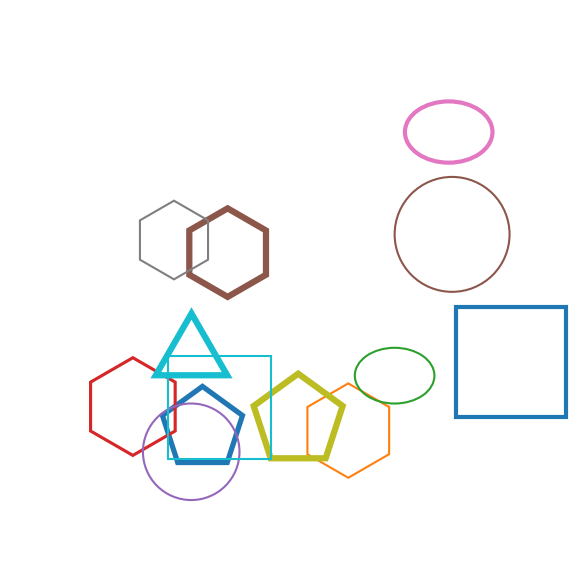[{"shape": "square", "thickness": 2, "radius": 0.48, "center": [0.884, 0.373]}, {"shape": "pentagon", "thickness": 2.5, "radius": 0.36, "center": [0.351, 0.257]}, {"shape": "hexagon", "thickness": 1, "radius": 0.41, "center": [0.603, 0.254]}, {"shape": "oval", "thickness": 1, "radius": 0.34, "center": [0.683, 0.349]}, {"shape": "hexagon", "thickness": 1.5, "radius": 0.42, "center": [0.23, 0.295]}, {"shape": "circle", "thickness": 1, "radius": 0.42, "center": [0.331, 0.217]}, {"shape": "circle", "thickness": 1, "radius": 0.5, "center": [0.783, 0.593]}, {"shape": "hexagon", "thickness": 3, "radius": 0.38, "center": [0.394, 0.562]}, {"shape": "oval", "thickness": 2, "radius": 0.38, "center": [0.777, 0.771]}, {"shape": "hexagon", "thickness": 1, "radius": 0.34, "center": [0.301, 0.584]}, {"shape": "pentagon", "thickness": 3, "radius": 0.4, "center": [0.516, 0.271]}, {"shape": "triangle", "thickness": 3, "radius": 0.36, "center": [0.332, 0.385]}, {"shape": "square", "thickness": 1, "radius": 0.44, "center": [0.38, 0.294]}]